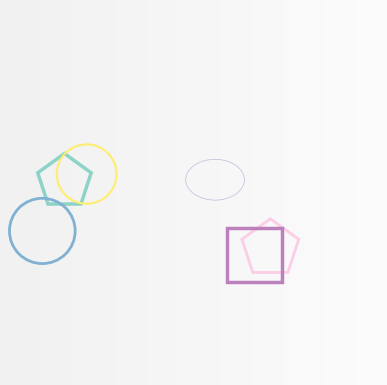[{"shape": "pentagon", "thickness": 2.5, "radius": 0.36, "center": [0.166, 0.529]}, {"shape": "oval", "thickness": 0.5, "radius": 0.38, "center": [0.555, 0.533]}, {"shape": "circle", "thickness": 2, "radius": 0.42, "center": [0.109, 0.4]}, {"shape": "pentagon", "thickness": 2, "radius": 0.39, "center": [0.698, 0.355]}, {"shape": "square", "thickness": 2.5, "radius": 0.35, "center": [0.657, 0.337]}, {"shape": "circle", "thickness": 1.5, "radius": 0.39, "center": [0.224, 0.548]}]